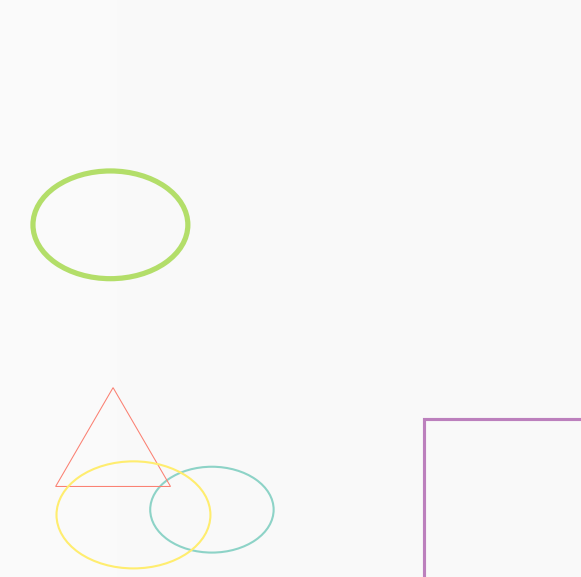[{"shape": "oval", "thickness": 1, "radius": 0.53, "center": [0.365, 0.117]}, {"shape": "triangle", "thickness": 0.5, "radius": 0.57, "center": [0.195, 0.214]}, {"shape": "oval", "thickness": 2.5, "radius": 0.67, "center": [0.19, 0.61]}, {"shape": "square", "thickness": 1.5, "radius": 0.73, "center": [0.874, 0.129]}, {"shape": "oval", "thickness": 1, "radius": 0.66, "center": [0.23, 0.108]}]